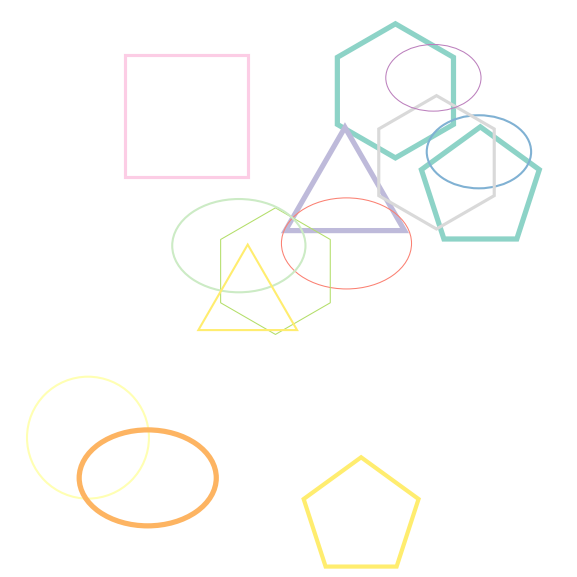[{"shape": "hexagon", "thickness": 2.5, "radius": 0.58, "center": [0.685, 0.842]}, {"shape": "pentagon", "thickness": 2.5, "radius": 0.54, "center": [0.832, 0.672]}, {"shape": "circle", "thickness": 1, "radius": 0.53, "center": [0.152, 0.241]}, {"shape": "triangle", "thickness": 2.5, "radius": 0.6, "center": [0.597, 0.659]}, {"shape": "oval", "thickness": 0.5, "radius": 0.56, "center": [0.6, 0.578]}, {"shape": "oval", "thickness": 1, "radius": 0.45, "center": [0.829, 0.736]}, {"shape": "oval", "thickness": 2.5, "radius": 0.59, "center": [0.256, 0.172]}, {"shape": "hexagon", "thickness": 0.5, "radius": 0.55, "center": [0.477, 0.53]}, {"shape": "square", "thickness": 1.5, "radius": 0.53, "center": [0.323, 0.798]}, {"shape": "hexagon", "thickness": 1.5, "radius": 0.58, "center": [0.756, 0.718]}, {"shape": "oval", "thickness": 0.5, "radius": 0.41, "center": [0.75, 0.864]}, {"shape": "oval", "thickness": 1, "radius": 0.58, "center": [0.414, 0.574]}, {"shape": "pentagon", "thickness": 2, "radius": 0.52, "center": [0.625, 0.103]}, {"shape": "triangle", "thickness": 1, "radius": 0.49, "center": [0.429, 0.477]}]